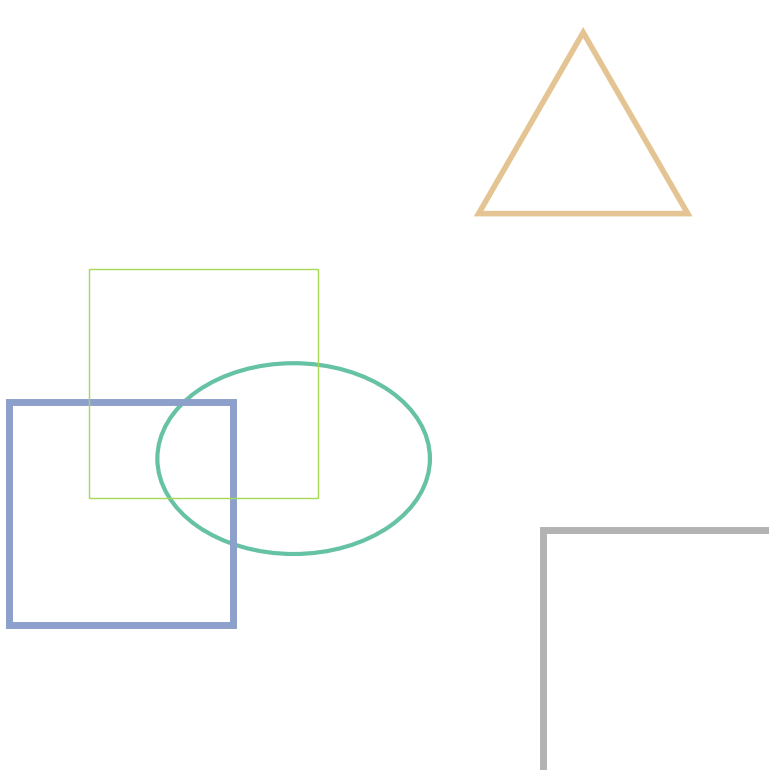[{"shape": "oval", "thickness": 1.5, "radius": 0.88, "center": [0.381, 0.404]}, {"shape": "square", "thickness": 2.5, "radius": 0.73, "center": [0.157, 0.333]}, {"shape": "square", "thickness": 0.5, "radius": 0.74, "center": [0.264, 0.502]}, {"shape": "triangle", "thickness": 2, "radius": 0.78, "center": [0.757, 0.801]}, {"shape": "square", "thickness": 2.5, "radius": 0.89, "center": [0.883, 0.134]}]